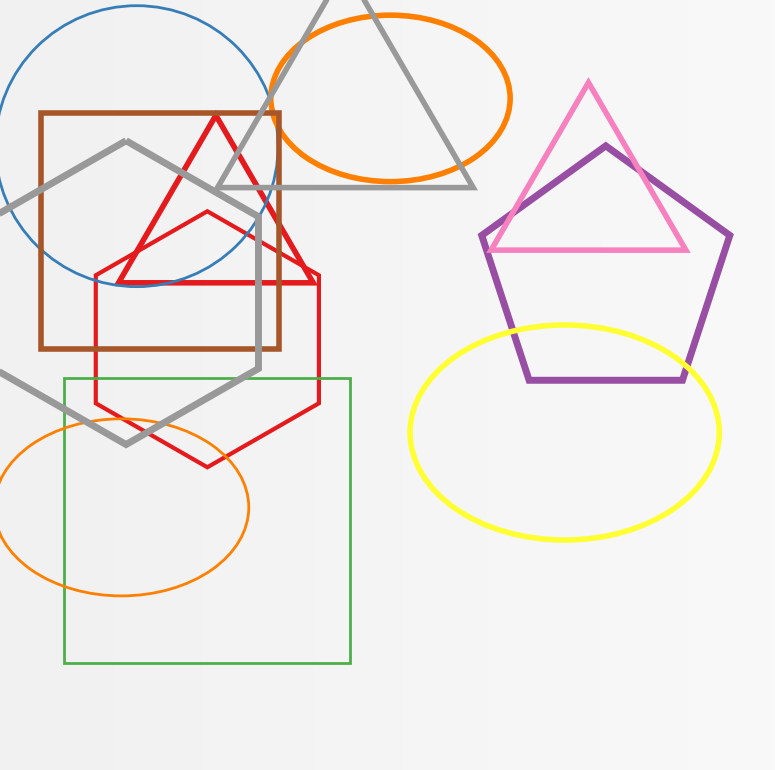[{"shape": "triangle", "thickness": 2, "radius": 0.72, "center": [0.279, 0.705]}, {"shape": "hexagon", "thickness": 1.5, "radius": 0.83, "center": [0.268, 0.559]}, {"shape": "circle", "thickness": 1, "radius": 0.91, "center": [0.176, 0.81]}, {"shape": "square", "thickness": 1, "radius": 0.92, "center": [0.267, 0.324]}, {"shape": "pentagon", "thickness": 2.5, "radius": 0.84, "center": [0.782, 0.642]}, {"shape": "oval", "thickness": 1, "radius": 0.82, "center": [0.157, 0.341]}, {"shape": "oval", "thickness": 2, "radius": 0.77, "center": [0.504, 0.872]}, {"shape": "oval", "thickness": 2, "radius": 1.0, "center": [0.729, 0.438]}, {"shape": "square", "thickness": 2, "radius": 0.77, "center": [0.206, 0.7]}, {"shape": "triangle", "thickness": 2, "radius": 0.73, "center": [0.759, 0.748]}, {"shape": "hexagon", "thickness": 2.5, "radius": 0.99, "center": [0.163, 0.62]}, {"shape": "triangle", "thickness": 2, "radius": 0.95, "center": [0.446, 0.852]}]